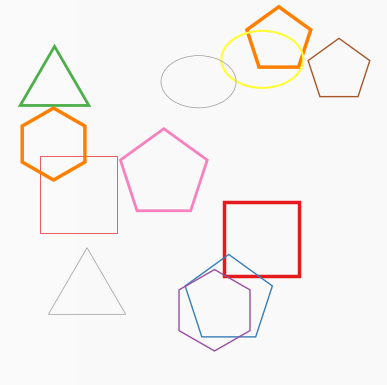[{"shape": "square", "thickness": 2.5, "radius": 0.48, "center": [0.675, 0.38]}, {"shape": "square", "thickness": 0.5, "radius": 0.5, "center": [0.203, 0.494]}, {"shape": "pentagon", "thickness": 1, "radius": 0.59, "center": [0.59, 0.221]}, {"shape": "triangle", "thickness": 2, "radius": 0.51, "center": [0.141, 0.777]}, {"shape": "hexagon", "thickness": 1, "radius": 0.53, "center": [0.554, 0.194]}, {"shape": "hexagon", "thickness": 2.5, "radius": 0.47, "center": [0.138, 0.626]}, {"shape": "pentagon", "thickness": 2.5, "radius": 0.43, "center": [0.72, 0.896]}, {"shape": "oval", "thickness": 1.5, "radius": 0.53, "center": [0.677, 0.846]}, {"shape": "pentagon", "thickness": 1, "radius": 0.42, "center": [0.875, 0.817]}, {"shape": "pentagon", "thickness": 2, "radius": 0.59, "center": [0.423, 0.548]}, {"shape": "triangle", "thickness": 0.5, "radius": 0.58, "center": [0.225, 0.241]}, {"shape": "oval", "thickness": 0.5, "radius": 0.48, "center": [0.512, 0.788]}]